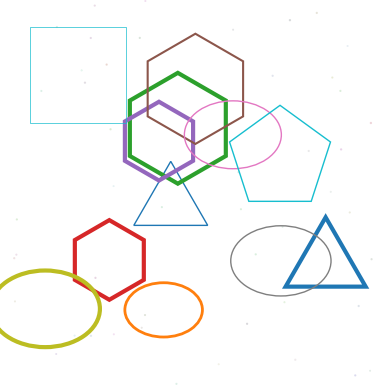[{"shape": "triangle", "thickness": 1, "radius": 0.55, "center": [0.444, 0.47]}, {"shape": "triangle", "thickness": 3, "radius": 0.6, "center": [0.846, 0.316]}, {"shape": "oval", "thickness": 2, "radius": 0.5, "center": [0.425, 0.195]}, {"shape": "hexagon", "thickness": 3, "radius": 0.72, "center": [0.462, 0.667]}, {"shape": "hexagon", "thickness": 3, "radius": 0.52, "center": [0.284, 0.325]}, {"shape": "hexagon", "thickness": 3, "radius": 0.51, "center": [0.413, 0.633]}, {"shape": "hexagon", "thickness": 1.5, "radius": 0.72, "center": [0.507, 0.769]}, {"shape": "oval", "thickness": 1, "radius": 0.63, "center": [0.605, 0.65]}, {"shape": "oval", "thickness": 1, "radius": 0.65, "center": [0.73, 0.322]}, {"shape": "oval", "thickness": 3, "radius": 0.71, "center": [0.117, 0.198]}, {"shape": "pentagon", "thickness": 1, "radius": 0.69, "center": [0.727, 0.589]}, {"shape": "square", "thickness": 0.5, "radius": 0.62, "center": [0.203, 0.804]}]